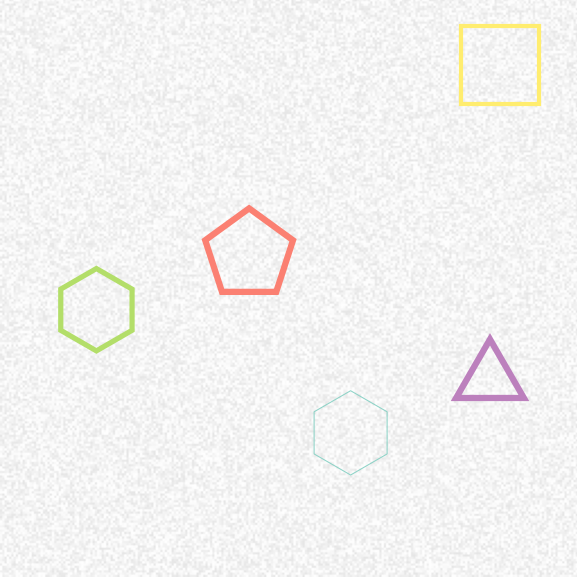[{"shape": "hexagon", "thickness": 0.5, "radius": 0.36, "center": [0.607, 0.25]}, {"shape": "pentagon", "thickness": 3, "radius": 0.4, "center": [0.431, 0.558]}, {"shape": "hexagon", "thickness": 2.5, "radius": 0.36, "center": [0.167, 0.463]}, {"shape": "triangle", "thickness": 3, "radius": 0.34, "center": [0.848, 0.344]}, {"shape": "square", "thickness": 2, "radius": 0.34, "center": [0.866, 0.887]}]